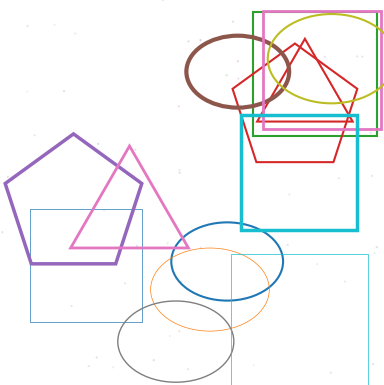[{"shape": "oval", "thickness": 1.5, "radius": 0.73, "center": [0.59, 0.321]}, {"shape": "square", "thickness": 0.5, "radius": 0.73, "center": [0.223, 0.31]}, {"shape": "oval", "thickness": 0.5, "radius": 0.77, "center": [0.545, 0.248]}, {"shape": "square", "thickness": 1.5, "radius": 0.81, "center": [0.819, 0.809]}, {"shape": "pentagon", "thickness": 1.5, "radius": 0.85, "center": [0.766, 0.717]}, {"shape": "triangle", "thickness": 1.5, "radius": 0.72, "center": [0.792, 0.756]}, {"shape": "pentagon", "thickness": 2.5, "radius": 0.93, "center": [0.191, 0.466]}, {"shape": "oval", "thickness": 3, "radius": 0.67, "center": [0.618, 0.814]}, {"shape": "triangle", "thickness": 2, "radius": 0.88, "center": [0.336, 0.444]}, {"shape": "square", "thickness": 2, "radius": 0.77, "center": [0.836, 0.817]}, {"shape": "oval", "thickness": 1, "radius": 0.75, "center": [0.457, 0.113]}, {"shape": "oval", "thickness": 1.5, "radius": 0.83, "center": [0.861, 0.848]}, {"shape": "square", "thickness": 0.5, "radius": 0.89, "center": [0.778, 0.163]}, {"shape": "square", "thickness": 2.5, "radius": 0.75, "center": [0.777, 0.552]}]